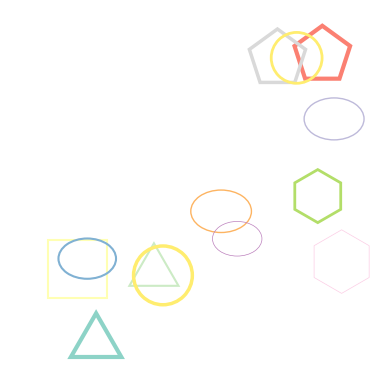[{"shape": "triangle", "thickness": 3, "radius": 0.38, "center": [0.25, 0.111]}, {"shape": "square", "thickness": 1.5, "radius": 0.38, "center": [0.202, 0.301]}, {"shape": "oval", "thickness": 1, "radius": 0.39, "center": [0.868, 0.691]}, {"shape": "pentagon", "thickness": 3, "radius": 0.38, "center": [0.837, 0.857]}, {"shape": "oval", "thickness": 1.5, "radius": 0.37, "center": [0.227, 0.328]}, {"shape": "oval", "thickness": 1, "radius": 0.39, "center": [0.574, 0.451]}, {"shape": "hexagon", "thickness": 2, "radius": 0.34, "center": [0.825, 0.491]}, {"shape": "hexagon", "thickness": 0.5, "radius": 0.41, "center": [0.887, 0.321]}, {"shape": "pentagon", "thickness": 2.5, "radius": 0.38, "center": [0.721, 0.848]}, {"shape": "oval", "thickness": 0.5, "radius": 0.32, "center": [0.616, 0.38]}, {"shape": "triangle", "thickness": 1.5, "radius": 0.37, "center": [0.4, 0.294]}, {"shape": "circle", "thickness": 2, "radius": 0.33, "center": [0.771, 0.85]}, {"shape": "circle", "thickness": 2.5, "radius": 0.38, "center": [0.423, 0.285]}]